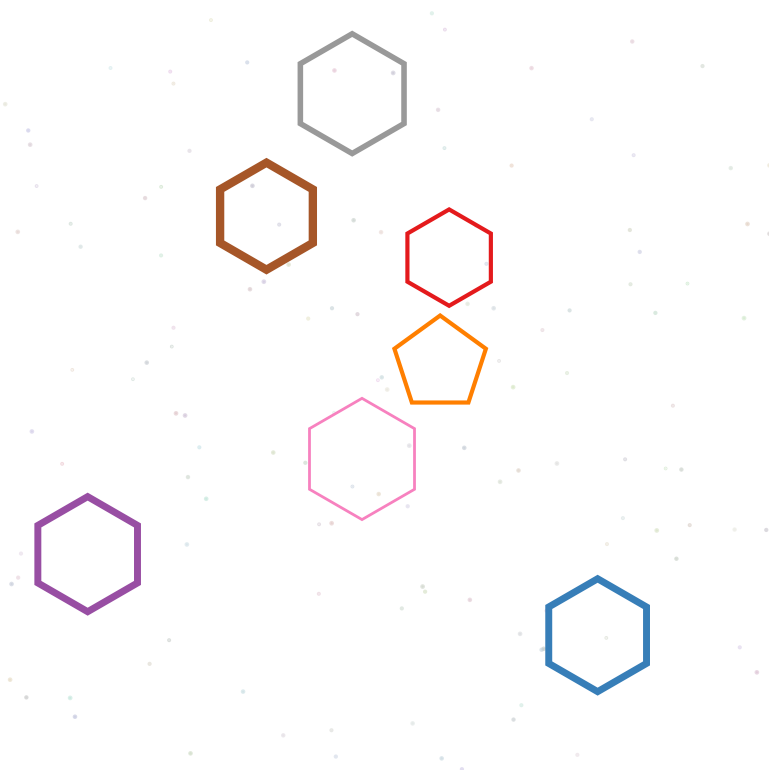[{"shape": "hexagon", "thickness": 1.5, "radius": 0.31, "center": [0.583, 0.665]}, {"shape": "hexagon", "thickness": 2.5, "radius": 0.37, "center": [0.776, 0.175]}, {"shape": "hexagon", "thickness": 2.5, "radius": 0.37, "center": [0.114, 0.28]}, {"shape": "pentagon", "thickness": 1.5, "radius": 0.31, "center": [0.572, 0.528]}, {"shape": "hexagon", "thickness": 3, "radius": 0.35, "center": [0.346, 0.719]}, {"shape": "hexagon", "thickness": 1, "radius": 0.39, "center": [0.47, 0.404]}, {"shape": "hexagon", "thickness": 2, "radius": 0.39, "center": [0.457, 0.878]}]